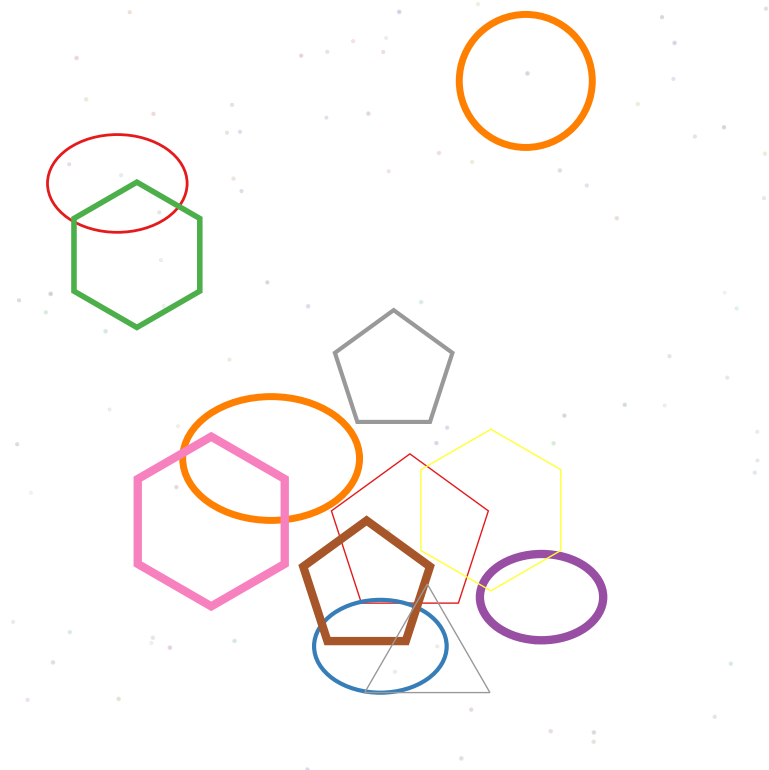[{"shape": "oval", "thickness": 1, "radius": 0.45, "center": [0.152, 0.762]}, {"shape": "pentagon", "thickness": 0.5, "radius": 0.54, "center": [0.532, 0.303]}, {"shape": "oval", "thickness": 1.5, "radius": 0.43, "center": [0.494, 0.161]}, {"shape": "hexagon", "thickness": 2, "radius": 0.47, "center": [0.178, 0.669]}, {"shape": "oval", "thickness": 3, "radius": 0.4, "center": [0.703, 0.224]}, {"shape": "oval", "thickness": 2.5, "radius": 0.57, "center": [0.352, 0.405]}, {"shape": "circle", "thickness": 2.5, "radius": 0.43, "center": [0.683, 0.895]}, {"shape": "hexagon", "thickness": 0.5, "radius": 0.52, "center": [0.637, 0.338]}, {"shape": "pentagon", "thickness": 3, "radius": 0.43, "center": [0.476, 0.237]}, {"shape": "hexagon", "thickness": 3, "radius": 0.55, "center": [0.274, 0.323]}, {"shape": "pentagon", "thickness": 1.5, "radius": 0.4, "center": [0.511, 0.517]}, {"shape": "triangle", "thickness": 0.5, "radius": 0.47, "center": [0.555, 0.148]}]